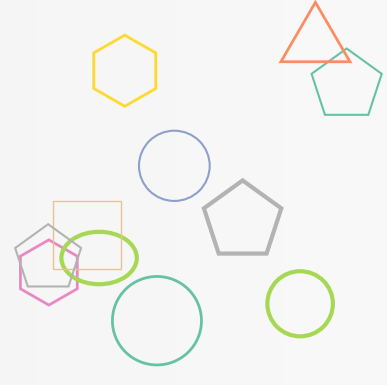[{"shape": "pentagon", "thickness": 1.5, "radius": 0.48, "center": [0.895, 0.779]}, {"shape": "circle", "thickness": 2, "radius": 0.57, "center": [0.405, 0.167]}, {"shape": "triangle", "thickness": 2, "radius": 0.51, "center": [0.814, 0.891]}, {"shape": "circle", "thickness": 1.5, "radius": 0.46, "center": [0.45, 0.569]}, {"shape": "hexagon", "thickness": 2, "radius": 0.42, "center": [0.126, 0.292]}, {"shape": "circle", "thickness": 3, "radius": 0.42, "center": [0.775, 0.211]}, {"shape": "oval", "thickness": 3, "radius": 0.49, "center": [0.256, 0.33]}, {"shape": "hexagon", "thickness": 2, "radius": 0.46, "center": [0.322, 0.816]}, {"shape": "square", "thickness": 1, "radius": 0.44, "center": [0.225, 0.39]}, {"shape": "pentagon", "thickness": 3, "radius": 0.53, "center": [0.626, 0.426]}, {"shape": "pentagon", "thickness": 1.5, "radius": 0.45, "center": [0.124, 0.328]}]